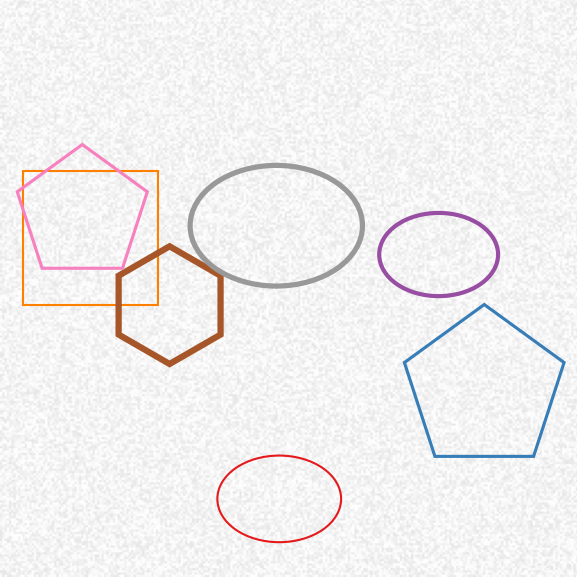[{"shape": "oval", "thickness": 1, "radius": 0.54, "center": [0.484, 0.135]}, {"shape": "pentagon", "thickness": 1.5, "radius": 0.73, "center": [0.839, 0.326]}, {"shape": "oval", "thickness": 2, "radius": 0.51, "center": [0.76, 0.558]}, {"shape": "square", "thickness": 1, "radius": 0.58, "center": [0.157, 0.588]}, {"shape": "hexagon", "thickness": 3, "radius": 0.51, "center": [0.294, 0.471]}, {"shape": "pentagon", "thickness": 1.5, "radius": 0.59, "center": [0.143, 0.63]}, {"shape": "oval", "thickness": 2.5, "radius": 0.75, "center": [0.478, 0.608]}]